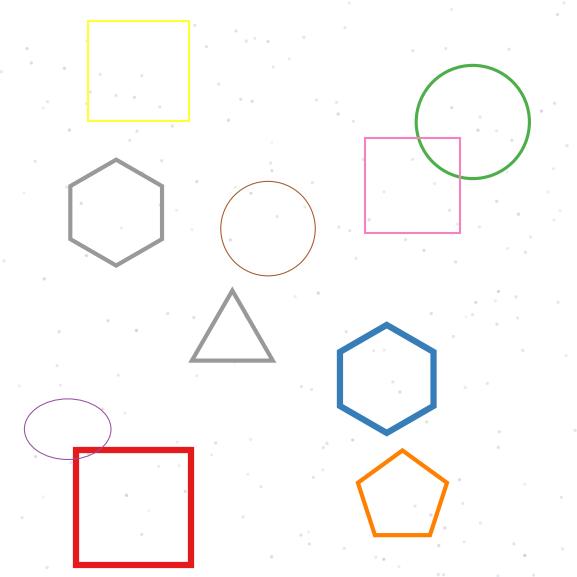[{"shape": "square", "thickness": 3, "radius": 0.5, "center": [0.231, 0.121]}, {"shape": "hexagon", "thickness": 3, "radius": 0.47, "center": [0.67, 0.343]}, {"shape": "circle", "thickness": 1.5, "radius": 0.49, "center": [0.819, 0.788]}, {"shape": "oval", "thickness": 0.5, "radius": 0.37, "center": [0.117, 0.256]}, {"shape": "pentagon", "thickness": 2, "radius": 0.41, "center": [0.697, 0.138]}, {"shape": "square", "thickness": 1, "radius": 0.43, "center": [0.24, 0.876]}, {"shape": "circle", "thickness": 0.5, "radius": 0.41, "center": [0.464, 0.603]}, {"shape": "square", "thickness": 1, "radius": 0.41, "center": [0.714, 0.678]}, {"shape": "hexagon", "thickness": 2, "radius": 0.46, "center": [0.201, 0.631]}, {"shape": "triangle", "thickness": 2, "radius": 0.4, "center": [0.402, 0.415]}]